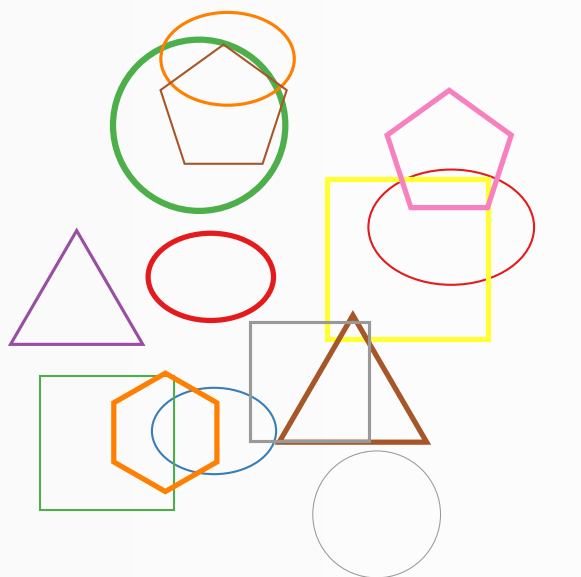[{"shape": "oval", "thickness": 1, "radius": 0.71, "center": [0.776, 0.606]}, {"shape": "oval", "thickness": 2.5, "radius": 0.54, "center": [0.363, 0.52]}, {"shape": "oval", "thickness": 1, "radius": 0.53, "center": [0.368, 0.253]}, {"shape": "circle", "thickness": 3, "radius": 0.74, "center": [0.343, 0.782]}, {"shape": "square", "thickness": 1, "radius": 0.58, "center": [0.185, 0.232]}, {"shape": "triangle", "thickness": 1.5, "radius": 0.66, "center": [0.132, 0.469]}, {"shape": "hexagon", "thickness": 2.5, "radius": 0.51, "center": [0.284, 0.25]}, {"shape": "oval", "thickness": 1.5, "radius": 0.57, "center": [0.392, 0.897]}, {"shape": "square", "thickness": 2.5, "radius": 0.69, "center": [0.702, 0.551]}, {"shape": "pentagon", "thickness": 1, "radius": 0.57, "center": [0.385, 0.808]}, {"shape": "triangle", "thickness": 2.5, "radius": 0.73, "center": [0.607, 0.307]}, {"shape": "pentagon", "thickness": 2.5, "radius": 0.56, "center": [0.773, 0.73]}, {"shape": "square", "thickness": 1.5, "radius": 0.51, "center": [0.532, 0.338]}, {"shape": "circle", "thickness": 0.5, "radius": 0.55, "center": [0.648, 0.108]}]